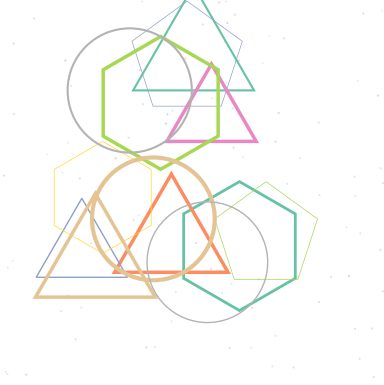[{"shape": "triangle", "thickness": 1.5, "radius": 0.91, "center": [0.503, 0.856]}, {"shape": "hexagon", "thickness": 2, "radius": 0.84, "center": [0.622, 0.361]}, {"shape": "triangle", "thickness": 2.5, "radius": 0.85, "center": [0.445, 0.378]}, {"shape": "triangle", "thickness": 1, "radius": 0.68, "center": [0.213, 0.348]}, {"shape": "pentagon", "thickness": 0.5, "radius": 0.75, "center": [0.486, 0.846]}, {"shape": "triangle", "thickness": 2.5, "radius": 0.67, "center": [0.549, 0.7]}, {"shape": "hexagon", "thickness": 2.5, "radius": 0.86, "center": [0.417, 0.733]}, {"shape": "pentagon", "thickness": 0.5, "radius": 0.7, "center": [0.691, 0.388]}, {"shape": "hexagon", "thickness": 0.5, "radius": 0.73, "center": [0.267, 0.487]}, {"shape": "triangle", "thickness": 2.5, "radius": 0.9, "center": [0.248, 0.318]}, {"shape": "circle", "thickness": 3, "radius": 0.8, "center": [0.398, 0.432]}, {"shape": "circle", "thickness": 1, "radius": 0.78, "center": [0.539, 0.319]}, {"shape": "circle", "thickness": 1.5, "radius": 0.81, "center": [0.337, 0.765]}]